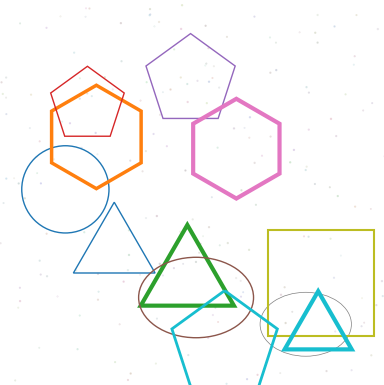[{"shape": "triangle", "thickness": 1, "radius": 0.61, "center": [0.297, 0.352]}, {"shape": "circle", "thickness": 1, "radius": 0.57, "center": [0.17, 0.508]}, {"shape": "hexagon", "thickness": 2.5, "radius": 0.67, "center": [0.25, 0.644]}, {"shape": "triangle", "thickness": 3, "radius": 0.7, "center": [0.487, 0.276]}, {"shape": "pentagon", "thickness": 1, "radius": 0.5, "center": [0.227, 0.727]}, {"shape": "pentagon", "thickness": 1, "radius": 0.61, "center": [0.495, 0.791]}, {"shape": "oval", "thickness": 1, "radius": 0.75, "center": [0.509, 0.227]}, {"shape": "hexagon", "thickness": 3, "radius": 0.65, "center": [0.614, 0.614]}, {"shape": "oval", "thickness": 0.5, "radius": 0.59, "center": [0.794, 0.158]}, {"shape": "square", "thickness": 1.5, "radius": 0.69, "center": [0.834, 0.266]}, {"shape": "pentagon", "thickness": 2, "radius": 0.72, "center": [0.583, 0.101]}, {"shape": "triangle", "thickness": 3, "radius": 0.5, "center": [0.826, 0.143]}]